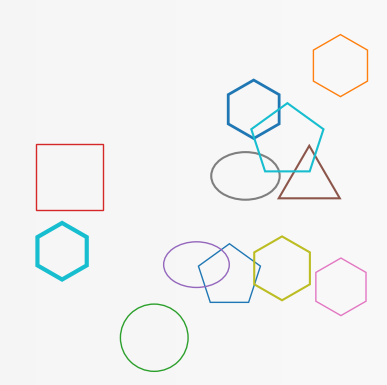[{"shape": "pentagon", "thickness": 1, "radius": 0.42, "center": [0.592, 0.283]}, {"shape": "hexagon", "thickness": 2, "radius": 0.38, "center": [0.655, 0.716]}, {"shape": "hexagon", "thickness": 1, "radius": 0.4, "center": [0.879, 0.83]}, {"shape": "circle", "thickness": 1, "radius": 0.44, "center": [0.398, 0.123]}, {"shape": "square", "thickness": 1, "radius": 0.43, "center": [0.179, 0.541]}, {"shape": "oval", "thickness": 1, "radius": 0.42, "center": [0.507, 0.313]}, {"shape": "triangle", "thickness": 1.5, "radius": 0.45, "center": [0.798, 0.53]}, {"shape": "hexagon", "thickness": 1, "radius": 0.37, "center": [0.88, 0.255]}, {"shape": "oval", "thickness": 1.5, "radius": 0.44, "center": [0.633, 0.543]}, {"shape": "hexagon", "thickness": 1.5, "radius": 0.41, "center": [0.728, 0.303]}, {"shape": "pentagon", "thickness": 1.5, "radius": 0.49, "center": [0.742, 0.634]}, {"shape": "hexagon", "thickness": 3, "radius": 0.37, "center": [0.16, 0.347]}]